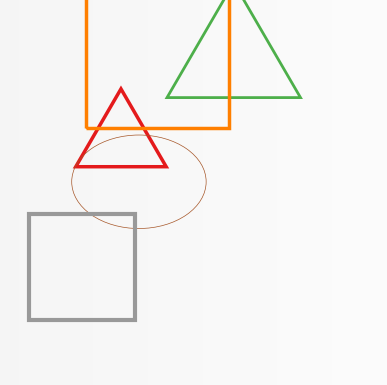[{"shape": "triangle", "thickness": 2.5, "radius": 0.67, "center": [0.312, 0.634]}, {"shape": "triangle", "thickness": 2, "radius": 0.99, "center": [0.603, 0.846]}, {"shape": "square", "thickness": 2.5, "radius": 0.92, "center": [0.407, 0.851]}, {"shape": "oval", "thickness": 0.5, "radius": 0.87, "center": [0.359, 0.528]}, {"shape": "square", "thickness": 3, "radius": 0.68, "center": [0.211, 0.306]}]